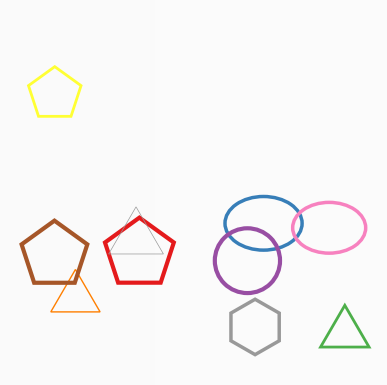[{"shape": "pentagon", "thickness": 3, "radius": 0.47, "center": [0.36, 0.341]}, {"shape": "oval", "thickness": 2.5, "radius": 0.5, "center": [0.68, 0.42]}, {"shape": "triangle", "thickness": 2, "radius": 0.36, "center": [0.89, 0.135]}, {"shape": "circle", "thickness": 3, "radius": 0.42, "center": [0.639, 0.323]}, {"shape": "triangle", "thickness": 1, "radius": 0.37, "center": [0.195, 0.227]}, {"shape": "pentagon", "thickness": 2, "radius": 0.36, "center": [0.141, 0.756]}, {"shape": "pentagon", "thickness": 3, "radius": 0.45, "center": [0.141, 0.338]}, {"shape": "oval", "thickness": 2.5, "radius": 0.47, "center": [0.85, 0.408]}, {"shape": "triangle", "thickness": 0.5, "radius": 0.41, "center": [0.351, 0.381]}, {"shape": "hexagon", "thickness": 2.5, "radius": 0.36, "center": [0.658, 0.151]}]